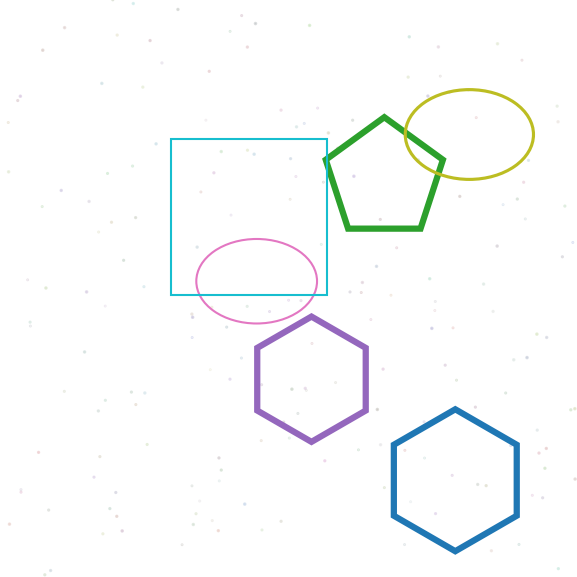[{"shape": "hexagon", "thickness": 3, "radius": 0.61, "center": [0.788, 0.168]}, {"shape": "pentagon", "thickness": 3, "radius": 0.53, "center": [0.666, 0.69]}, {"shape": "hexagon", "thickness": 3, "radius": 0.54, "center": [0.539, 0.342]}, {"shape": "oval", "thickness": 1, "radius": 0.52, "center": [0.444, 0.512]}, {"shape": "oval", "thickness": 1.5, "radius": 0.56, "center": [0.813, 0.766]}, {"shape": "square", "thickness": 1, "radius": 0.68, "center": [0.432, 0.623]}]